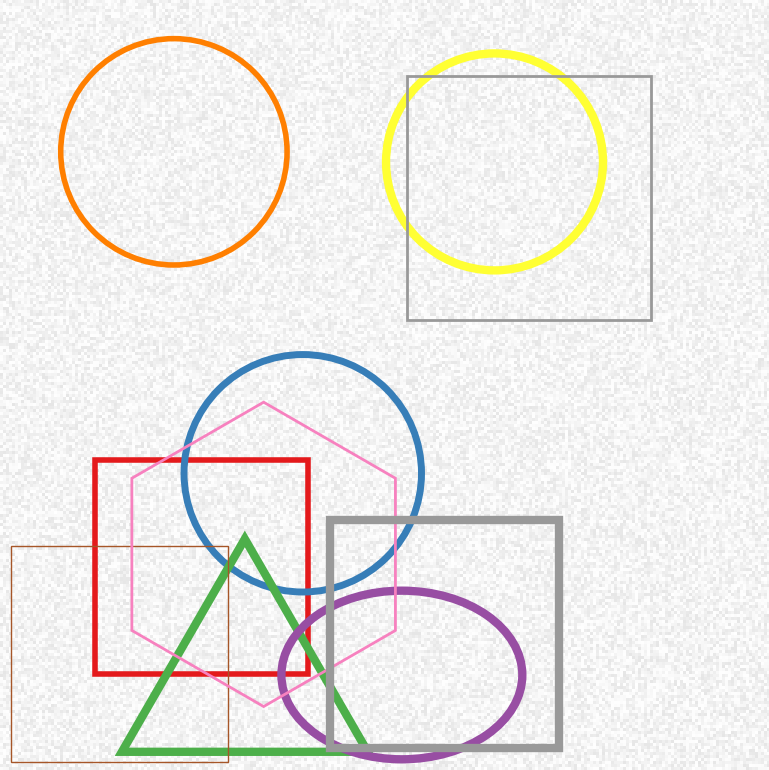[{"shape": "square", "thickness": 2, "radius": 0.69, "center": [0.262, 0.264]}, {"shape": "circle", "thickness": 2.5, "radius": 0.77, "center": [0.393, 0.385]}, {"shape": "triangle", "thickness": 3, "radius": 0.92, "center": [0.318, 0.116]}, {"shape": "oval", "thickness": 3, "radius": 0.78, "center": [0.522, 0.123]}, {"shape": "circle", "thickness": 2, "radius": 0.73, "center": [0.226, 0.803]}, {"shape": "circle", "thickness": 3, "radius": 0.7, "center": [0.642, 0.79]}, {"shape": "square", "thickness": 0.5, "radius": 0.7, "center": [0.155, 0.15]}, {"shape": "hexagon", "thickness": 1, "radius": 0.99, "center": [0.342, 0.28]}, {"shape": "square", "thickness": 3, "radius": 0.74, "center": [0.577, 0.176]}, {"shape": "square", "thickness": 1, "radius": 0.79, "center": [0.687, 0.743]}]